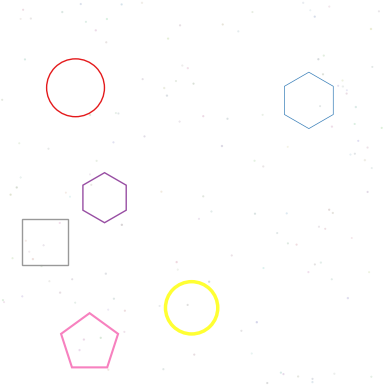[{"shape": "circle", "thickness": 1, "radius": 0.38, "center": [0.196, 0.772]}, {"shape": "hexagon", "thickness": 0.5, "radius": 0.37, "center": [0.802, 0.739]}, {"shape": "hexagon", "thickness": 1, "radius": 0.32, "center": [0.272, 0.487]}, {"shape": "circle", "thickness": 2.5, "radius": 0.34, "center": [0.498, 0.2]}, {"shape": "pentagon", "thickness": 1.5, "radius": 0.39, "center": [0.233, 0.109]}, {"shape": "square", "thickness": 1, "radius": 0.3, "center": [0.117, 0.372]}]